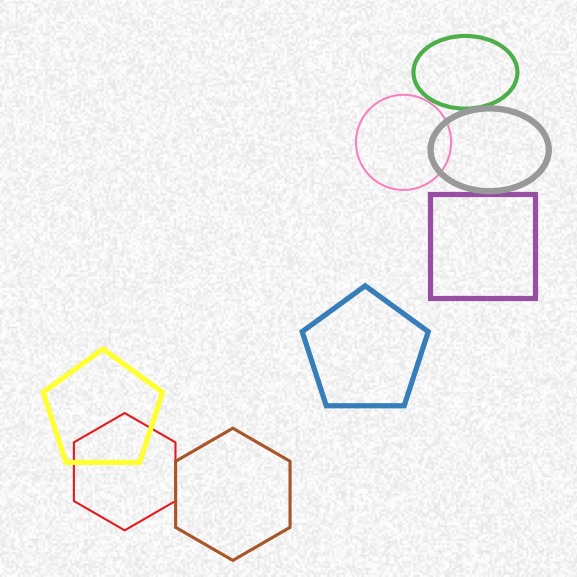[{"shape": "hexagon", "thickness": 1, "radius": 0.51, "center": [0.216, 0.182]}, {"shape": "pentagon", "thickness": 2.5, "radius": 0.57, "center": [0.632, 0.389]}, {"shape": "oval", "thickness": 2, "radius": 0.45, "center": [0.806, 0.874]}, {"shape": "square", "thickness": 2.5, "radius": 0.45, "center": [0.835, 0.573]}, {"shape": "pentagon", "thickness": 2.5, "radius": 0.54, "center": [0.178, 0.286]}, {"shape": "hexagon", "thickness": 1.5, "radius": 0.57, "center": [0.403, 0.143]}, {"shape": "circle", "thickness": 1, "radius": 0.41, "center": [0.699, 0.753]}, {"shape": "oval", "thickness": 3, "radius": 0.51, "center": [0.848, 0.74]}]